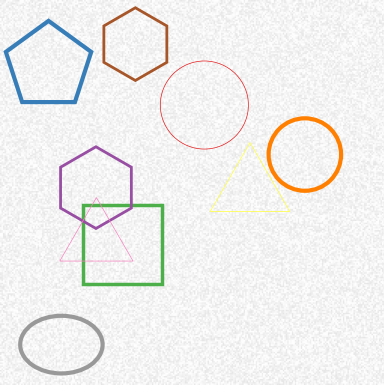[{"shape": "circle", "thickness": 0.5, "radius": 0.57, "center": [0.531, 0.727]}, {"shape": "pentagon", "thickness": 3, "radius": 0.58, "center": [0.126, 0.829]}, {"shape": "square", "thickness": 2.5, "radius": 0.51, "center": [0.319, 0.364]}, {"shape": "hexagon", "thickness": 2, "radius": 0.53, "center": [0.249, 0.513]}, {"shape": "circle", "thickness": 3, "radius": 0.47, "center": [0.792, 0.599]}, {"shape": "triangle", "thickness": 0.5, "radius": 0.6, "center": [0.649, 0.51]}, {"shape": "hexagon", "thickness": 2, "radius": 0.47, "center": [0.352, 0.885]}, {"shape": "triangle", "thickness": 0.5, "radius": 0.55, "center": [0.25, 0.377]}, {"shape": "oval", "thickness": 3, "radius": 0.53, "center": [0.159, 0.105]}]